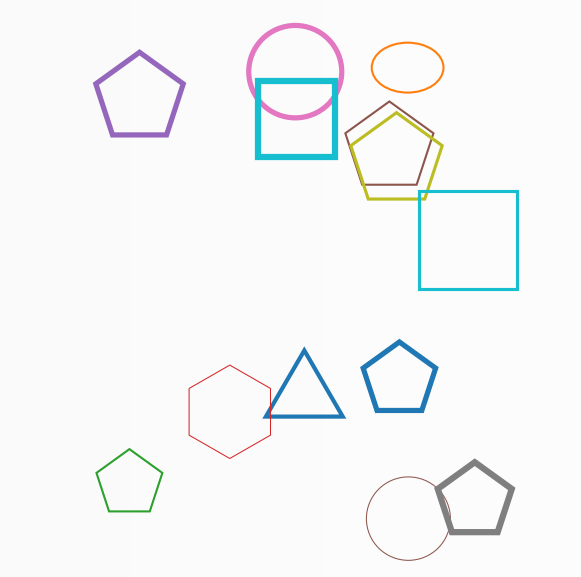[{"shape": "triangle", "thickness": 2, "radius": 0.38, "center": [0.524, 0.316]}, {"shape": "pentagon", "thickness": 2.5, "radius": 0.33, "center": [0.687, 0.341]}, {"shape": "oval", "thickness": 1, "radius": 0.31, "center": [0.701, 0.882]}, {"shape": "pentagon", "thickness": 1, "radius": 0.3, "center": [0.223, 0.162]}, {"shape": "hexagon", "thickness": 0.5, "radius": 0.4, "center": [0.395, 0.286]}, {"shape": "pentagon", "thickness": 2.5, "radius": 0.4, "center": [0.24, 0.829]}, {"shape": "circle", "thickness": 0.5, "radius": 0.36, "center": [0.703, 0.101]}, {"shape": "pentagon", "thickness": 1, "radius": 0.4, "center": [0.67, 0.744]}, {"shape": "circle", "thickness": 2.5, "radius": 0.4, "center": [0.508, 0.875]}, {"shape": "pentagon", "thickness": 3, "radius": 0.33, "center": [0.817, 0.132]}, {"shape": "pentagon", "thickness": 1.5, "radius": 0.41, "center": [0.682, 0.721]}, {"shape": "square", "thickness": 3, "radius": 0.33, "center": [0.511, 0.793]}, {"shape": "square", "thickness": 1.5, "radius": 0.42, "center": [0.805, 0.584]}]